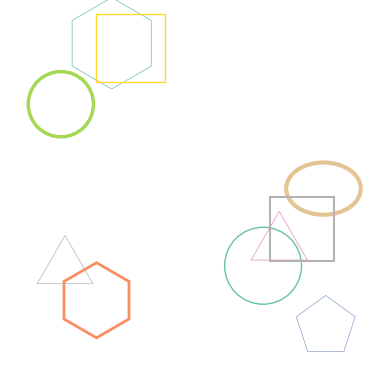[{"shape": "circle", "thickness": 1, "radius": 0.5, "center": [0.683, 0.31]}, {"shape": "hexagon", "thickness": 0.5, "radius": 0.59, "center": [0.29, 0.888]}, {"shape": "hexagon", "thickness": 2, "radius": 0.49, "center": [0.251, 0.22]}, {"shape": "pentagon", "thickness": 0.5, "radius": 0.4, "center": [0.846, 0.152]}, {"shape": "triangle", "thickness": 0.5, "radius": 0.42, "center": [0.725, 0.367]}, {"shape": "circle", "thickness": 2.5, "radius": 0.42, "center": [0.158, 0.729]}, {"shape": "square", "thickness": 1, "radius": 0.44, "center": [0.339, 0.876]}, {"shape": "oval", "thickness": 3, "radius": 0.48, "center": [0.84, 0.51]}, {"shape": "square", "thickness": 1.5, "radius": 0.41, "center": [0.785, 0.406]}, {"shape": "triangle", "thickness": 0.5, "radius": 0.42, "center": [0.169, 0.305]}]